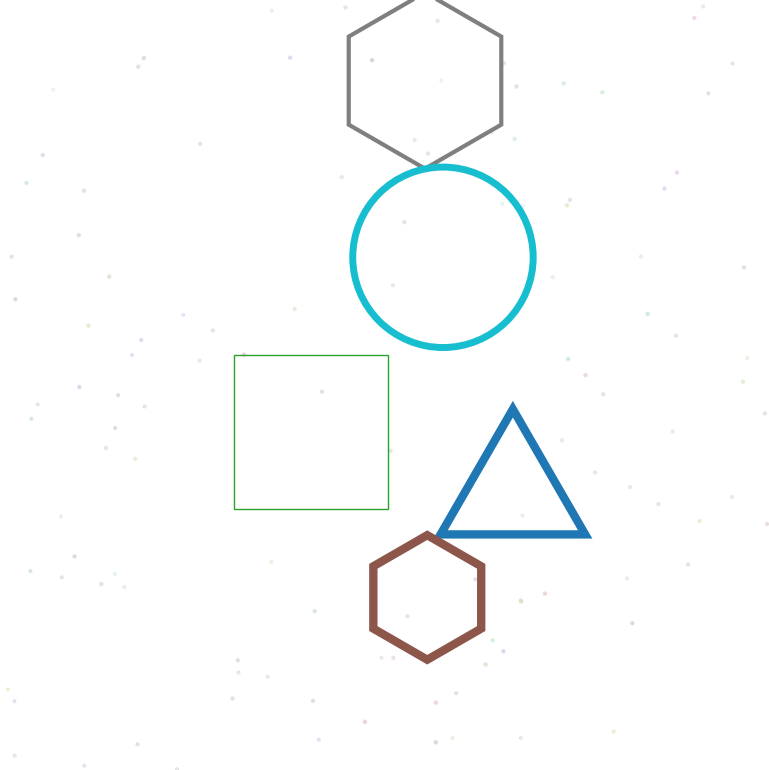[{"shape": "triangle", "thickness": 3, "radius": 0.54, "center": [0.666, 0.36]}, {"shape": "square", "thickness": 0.5, "radius": 0.5, "center": [0.404, 0.439]}, {"shape": "hexagon", "thickness": 3, "radius": 0.4, "center": [0.555, 0.224]}, {"shape": "hexagon", "thickness": 1.5, "radius": 0.57, "center": [0.552, 0.895]}, {"shape": "circle", "thickness": 2.5, "radius": 0.59, "center": [0.575, 0.666]}]